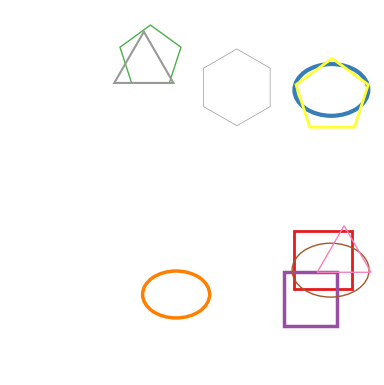[{"shape": "square", "thickness": 2, "radius": 0.38, "center": [0.839, 0.325]}, {"shape": "oval", "thickness": 3, "radius": 0.48, "center": [0.861, 0.766]}, {"shape": "pentagon", "thickness": 1, "radius": 0.42, "center": [0.391, 0.852]}, {"shape": "square", "thickness": 2.5, "radius": 0.35, "center": [0.806, 0.223]}, {"shape": "oval", "thickness": 2.5, "radius": 0.44, "center": [0.457, 0.235]}, {"shape": "pentagon", "thickness": 2, "radius": 0.49, "center": [0.863, 0.75]}, {"shape": "oval", "thickness": 1, "radius": 0.5, "center": [0.859, 0.298]}, {"shape": "triangle", "thickness": 1, "radius": 0.4, "center": [0.894, 0.333]}, {"shape": "hexagon", "thickness": 0.5, "radius": 0.5, "center": [0.615, 0.773]}, {"shape": "triangle", "thickness": 1.5, "radius": 0.44, "center": [0.374, 0.829]}]